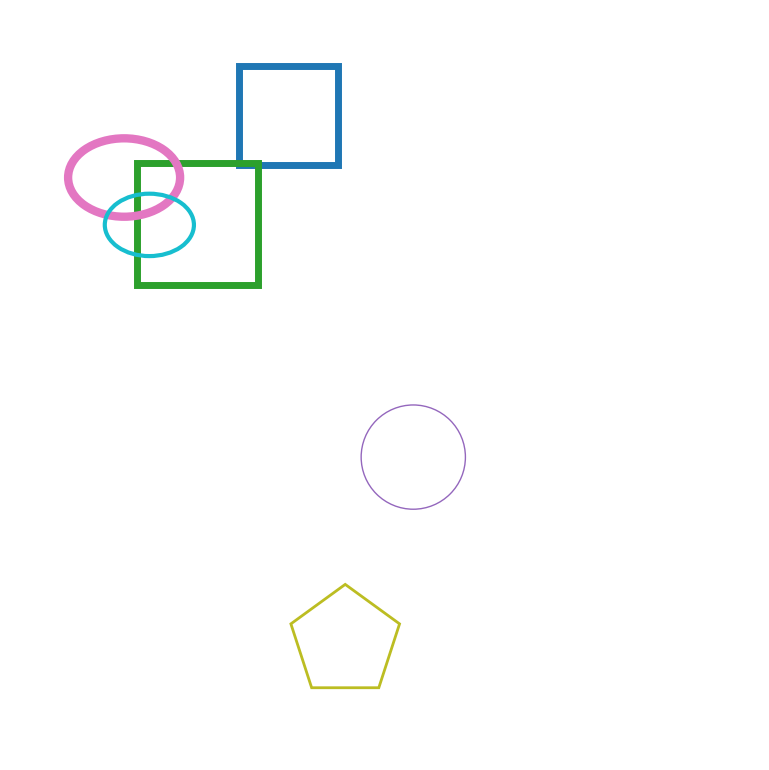[{"shape": "square", "thickness": 2.5, "radius": 0.32, "center": [0.375, 0.85]}, {"shape": "square", "thickness": 2.5, "radius": 0.4, "center": [0.256, 0.709]}, {"shape": "circle", "thickness": 0.5, "radius": 0.34, "center": [0.537, 0.406]}, {"shape": "oval", "thickness": 3, "radius": 0.36, "center": [0.161, 0.769]}, {"shape": "pentagon", "thickness": 1, "radius": 0.37, "center": [0.448, 0.167]}, {"shape": "oval", "thickness": 1.5, "radius": 0.29, "center": [0.194, 0.708]}]